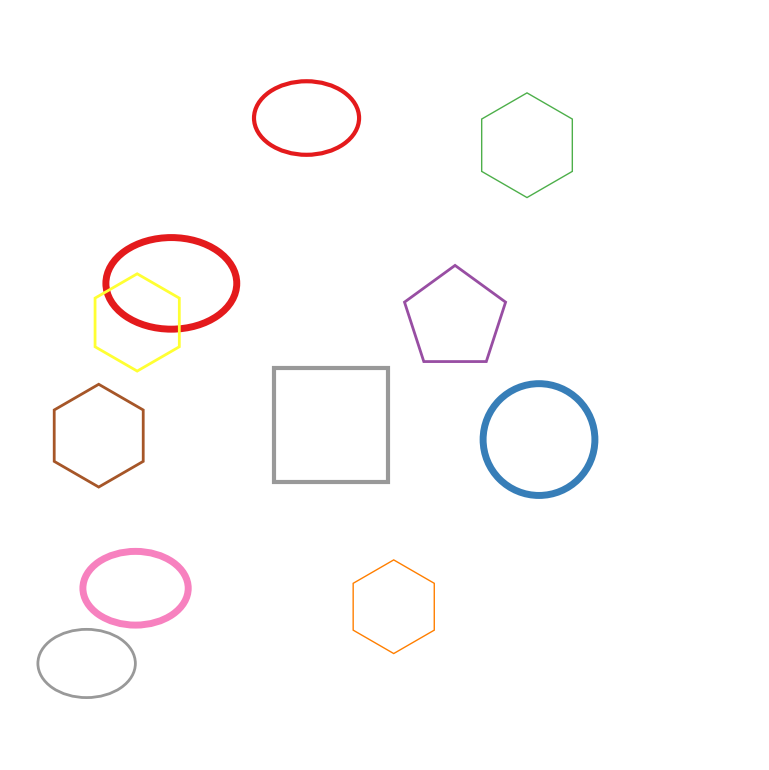[{"shape": "oval", "thickness": 1.5, "radius": 0.34, "center": [0.398, 0.847]}, {"shape": "oval", "thickness": 2.5, "radius": 0.42, "center": [0.222, 0.632]}, {"shape": "circle", "thickness": 2.5, "radius": 0.36, "center": [0.7, 0.429]}, {"shape": "hexagon", "thickness": 0.5, "radius": 0.34, "center": [0.684, 0.811]}, {"shape": "pentagon", "thickness": 1, "radius": 0.35, "center": [0.591, 0.586]}, {"shape": "hexagon", "thickness": 0.5, "radius": 0.3, "center": [0.511, 0.212]}, {"shape": "hexagon", "thickness": 1, "radius": 0.32, "center": [0.178, 0.581]}, {"shape": "hexagon", "thickness": 1, "radius": 0.33, "center": [0.128, 0.434]}, {"shape": "oval", "thickness": 2.5, "radius": 0.34, "center": [0.176, 0.236]}, {"shape": "oval", "thickness": 1, "radius": 0.32, "center": [0.113, 0.138]}, {"shape": "square", "thickness": 1.5, "radius": 0.37, "center": [0.43, 0.448]}]